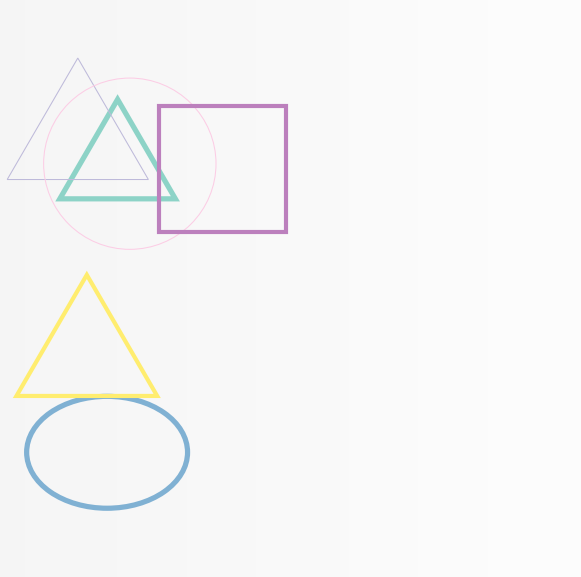[{"shape": "triangle", "thickness": 2.5, "radius": 0.57, "center": [0.202, 0.712]}, {"shape": "triangle", "thickness": 0.5, "radius": 0.7, "center": [0.134, 0.758]}, {"shape": "oval", "thickness": 2.5, "radius": 0.69, "center": [0.184, 0.216]}, {"shape": "circle", "thickness": 0.5, "radius": 0.74, "center": [0.223, 0.716]}, {"shape": "square", "thickness": 2, "radius": 0.55, "center": [0.383, 0.707]}, {"shape": "triangle", "thickness": 2, "radius": 0.7, "center": [0.149, 0.383]}]